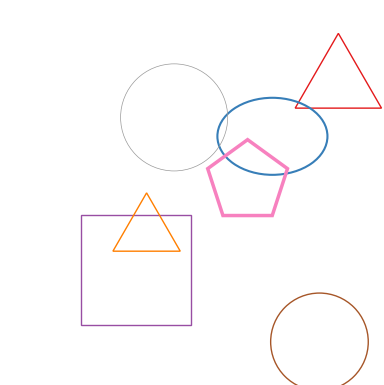[{"shape": "triangle", "thickness": 1, "radius": 0.65, "center": [0.879, 0.784]}, {"shape": "oval", "thickness": 1.5, "radius": 0.71, "center": [0.708, 0.646]}, {"shape": "square", "thickness": 1, "radius": 0.72, "center": [0.354, 0.298]}, {"shape": "triangle", "thickness": 1, "radius": 0.5, "center": [0.381, 0.398]}, {"shape": "circle", "thickness": 1, "radius": 0.63, "center": [0.83, 0.112]}, {"shape": "pentagon", "thickness": 2.5, "radius": 0.54, "center": [0.643, 0.528]}, {"shape": "circle", "thickness": 0.5, "radius": 0.7, "center": [0.452, 0.695]}]